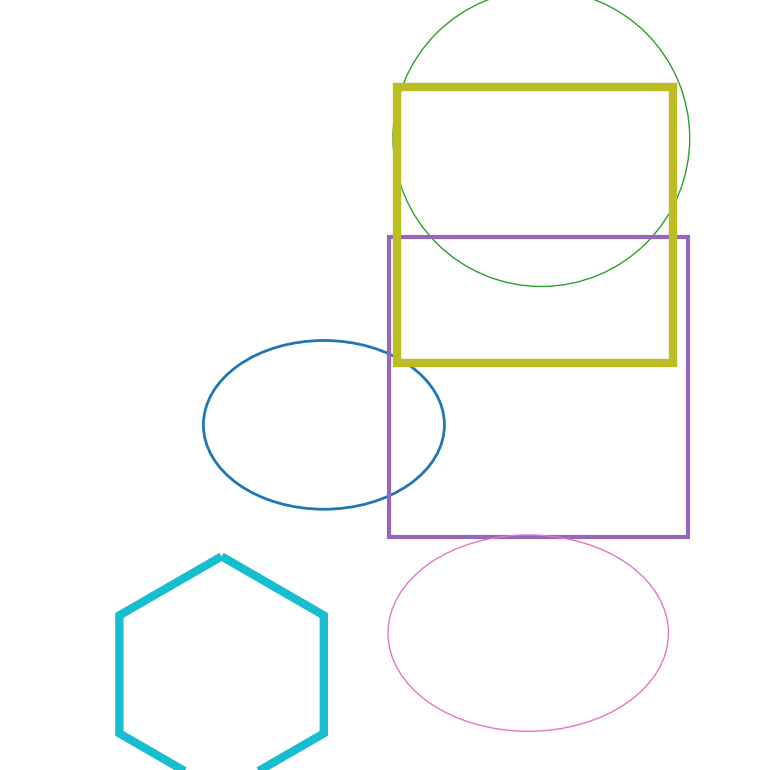[{"shape": "oval", "thickness": 1, "radius": 0.78, "center": [0.421, 0.448]}, {"shape": "circle", "thickness": 0.5, "radius": 0.96, "center": [0.703, 0.821]}, {"shape": "square", "thickness": 1.5, "radius": 0.97, "center": [0.699, 0.497]}, {"shape": "oval", "thickness": 0.5, "radius": 0.91, "center": [0.686, 0.178]}, {"shape": "square", "thickness": 3, "radius": 0.9, "center": [0.695, 0.708]}, {"shape": "hexagon", "thickness": 3, "radius": 0.77, "center": [0.288, 0.124]}]